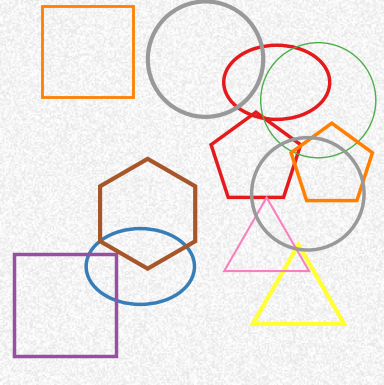[{"shape": "oval", "thickness": 2.5, "radius": 0.69, "center": [0.719, 0.786]}, {"shape": "pentagon", "thickness": 2.5, "radius": 0.61, "center": [0.665, 0.586]}, {"shape": "oval", "thickness": 2.5, "radius": 0.7, "center": [0.364, 0.308]}, {"shape": "circle", "thickness": 1, "radius": 0.75, "center": [0.827, 0.74]}, {"shape": "square", "thickness": 2.5, "radius": 0.66, "center": [0.168, 0.208]}, {"shape": "pentagon", "thickness": 2.5, "radius": 0.56, "center": [0.862, 0.569]}, {"shape": "square", "thickness": 2, "radius": 0.59, "center": [0.227, 0.866]}, {"shape": "triangle", "thickness": 3, "radius": 0.69, "center": [0.775, 0.227]}, {"shape": "hexagon", "thickness": 3, "radius": 0.71, "center": [0.384, 0.445]}, {"shape": "triangle", "thickness": 1.5, "radius": 0.64, "center": [0.693, 0.36]}, {"shape": "circle", "thickness": 3, "radius": 0.75, "center": [0.534, 0.846]}, {"shape": "circle", "thickness": 2.5, "radius": 0.73, "center": [0.8, 0.497]}]